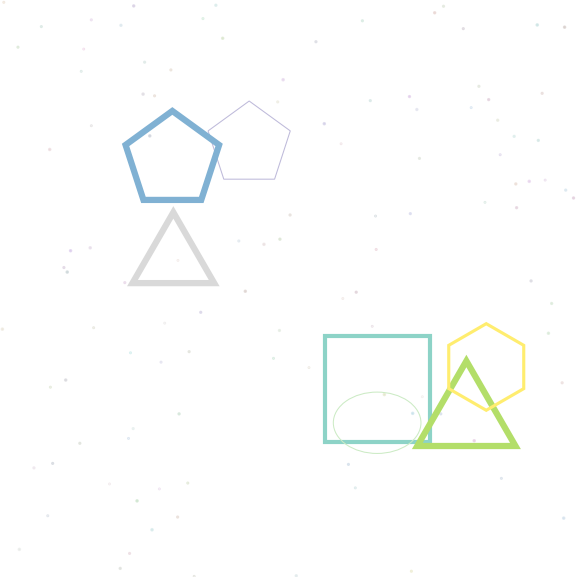[{"shape": "square", "thickness": 2, "radius": 0.46, "center": [0.654, 0.325]}, {"shape": "pentagon", "thickness": 0.5, "radius": 0.37, "center": [0.431, 0.749]}, {"shape": "pentagon", "thickness": 3, "radius": 0.43, "center": [0.298, 0.722]}, {"shape": "triangle", "thickness": 3, "radius": 0.49, "center": [0.808, 0.276]}, {"shape": "triangle", "thickness": 3, "radius": 0.41, "center": [0.3, 0.55]}, {"shape": "oval", "thickness": 0.5, "radius": 0.38, "center": [0.653, 0.267]}, {"shape": "hexagon", "thickness": 1.5, "radius": 0.37, "center": [0.842, 0.364]}]